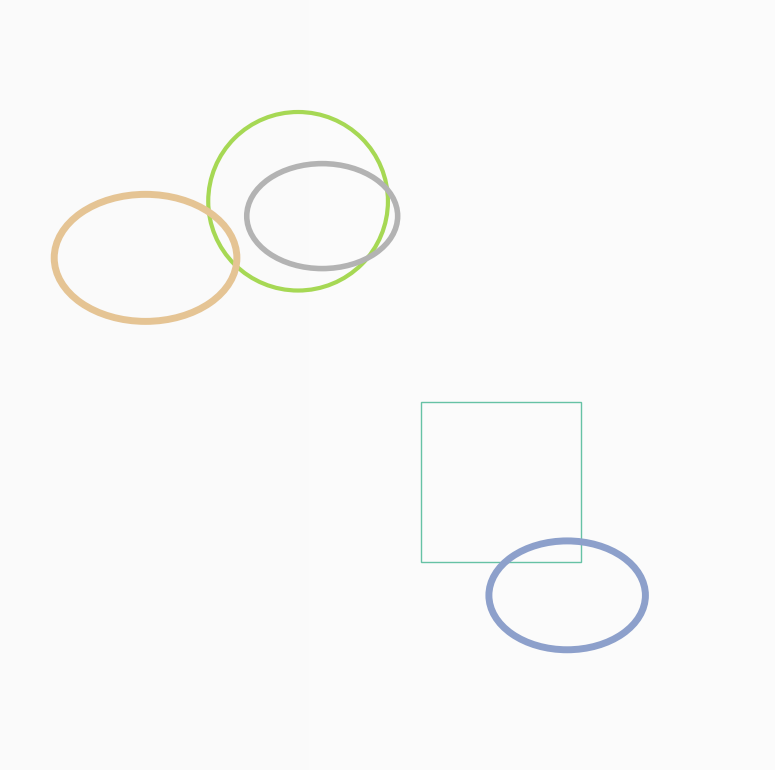[{"shape": "square", "thickness": 0.5, "radius": 0.52, "center": [0.646, 0.374]}, {"shape": "oval", "thickness": 2.5, "radius": 0.5, "center": [0.732, 0.227]}, {"shape": "circle", "thickness": 1.5, "radius": 0.58, "center": [0.385, 0.739]}, {"shape": "oval", "thickness": 2.5, "radius": 0.59, "center": [0.188, 0.665]}, {"shape": "oval", "thickness": 2, "radius": 0.49, "center": [0.416, 0.719]}]